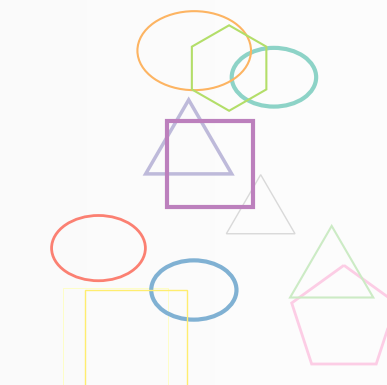[{"shape": "oval", "thickness": 3, "radius": 0.54, "center": [0.707, 0.799]}, {"shape": "square", "thickness": 0.5, "radius": 0.68, "center": [0.299, 0.116]}, {"shape": "triangle", "thickness": 2.5, "radius": 0.64, "center": [0.487, 0.612]}, {"shape": "oval", "thickness": 2, "radius": 0.61, "center": [0.254, 0.356]}, {"shape": "oval", "thickness": 3, "radius": 0.55, "center": [0.5, 0.247]}, {"shape": "oval", "thickness": 1.5, "radius": 0.73, "center": [0.501, 0.868]}, {"shape": "hexagon", "thickness": 1.5, "radius": 0.56, "center": [0.591, 0.823]}, {"shape": "pentagon", "thickness": 2, "radius": 0.71, "center": [0.888, 0.169]}, {"shape": "triangle", "thickness": 1, "radius": 0.51, "center": [0.673, 0.444]}, {"shape": "square", "thickness": 3, "radius": 0.56, "center": [0.543, 0.573]}, {"shape": "triangle", "thickness": 1.5, "radius": 0.62, "center": [0.856, 0.289]}, {"shape": "square", "thickness": 1, "radius": 0.66, "center": [0.35, 0.114]}]